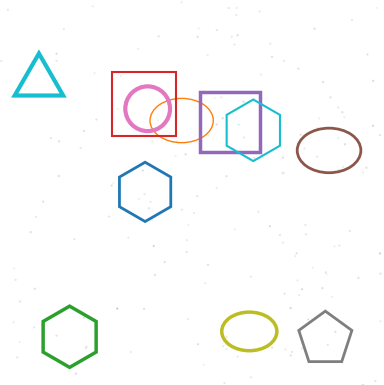[{"shape": "hexagon", "thickness": 2, "radius": 0.38, "center": [0.377, 0.502]}, {"shape": "oval", "thickness": 1, "radius": 0.41, "center": [0.472, 0.687]}, {"shape": "hexagon", "thickness": 2.5, "radius": 0.4, "center": [0.181, 0.125]}, {"shape": "square", "thickness": 1.5, "radius": 0.41, "center": [0.375, 0.73]}, {"shape": "square", "thickness": 2.5, "radius": 0.39, "center": [0.597, 0.683]}, {"shape": "oval", "thickness": 2, "radius": 0.41, "center": [0.855, 0.609]}, {"shape": "circle", "thickness": 3, "radius": 0.29, "center": [0.384, 0.718]}, {"shape": "pentagon", "thickness": 2, "radius": 0.36, "center": [0.845, 0.119]}, {"shape": "oval", "thickness": 2.5, "radius": 0.36, "center": [0.648, 0.139]}, {"shape": "triangle", "thickness": 3, "radius": 0.36, "center": [0.101, 0.788]}, {"shape": "hexagon", "thickness": 1.5, "radius": 0.4, "center": [0.658, 0.662]}]